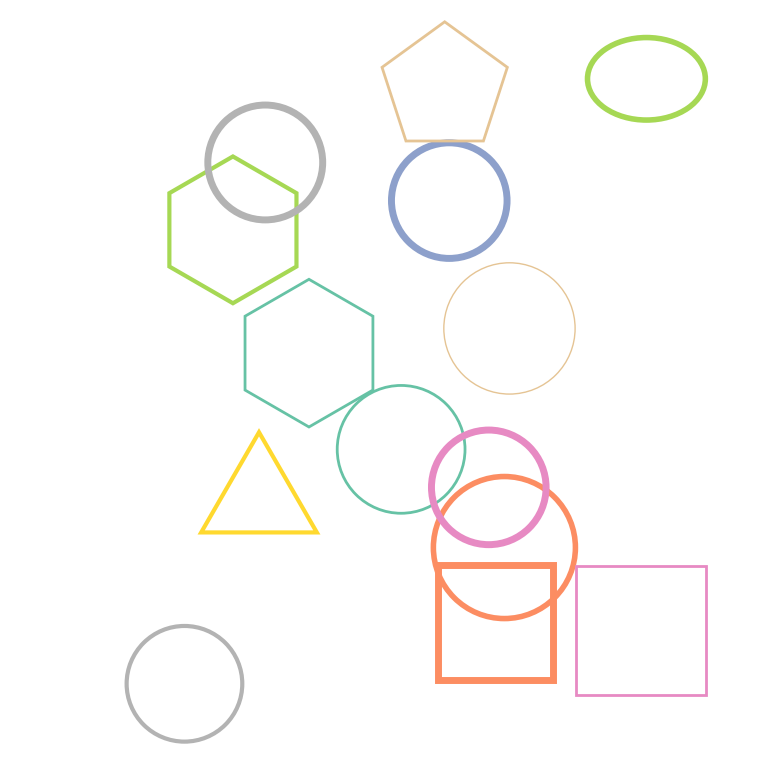[{"shape": "circle", "thickness": 1, "radius": 0.41, "center": [0.521, 0.416]}, {"shape": "hexagon", "thickness": 1, "radius": 0.48, "center": [0.401, 0.541]}, {"shape": "circle", "thickness": 2, "radius": 0.46, "center": [0.655, 0.289]}, {"shape": "square", "thickness": 2.5, "radius": 0.37, "center": [0.643, 0.192]}, {"shape": "circle", "thickness": 2.5, "radius": 0.38, "center": [0.583, 0.739]}, {"shape": "circle", "thickness": 2.5, "radius": 0.37, "center": [0.635, 0.367]}, {"shape": "square", "thickness": 1, "radius": 0.42, "center": [0.832, 0.181]}, {"shape": "oval", "thickness": 2, "radius": 0.38, "center": [0.84, 0.898]}, {"shape": "hexagon", "thickness": 1.5, "radius": 0.48, "center": [0.302, 0.701]}, {"shape": "triangle", "thickness": 1.5, "radius": 0.43, "center": [0.336, 0.352]}, {"shape": "pentagon", "thickness": 1, "radius": 0.43, "center": [0.578, 0.886]}, {"shape": "circle", "thickness": 0.5, "radius": 0.43, "center": [0.662, 0.573]}, {"shape": "circle", "thickness": 1.5, "radius": 0.38, "center": [0.24, 0.112]}, {"shape": "circle", "thickness": 2.5, "radius": 0.37, "center": [0.344, 0.789]}]